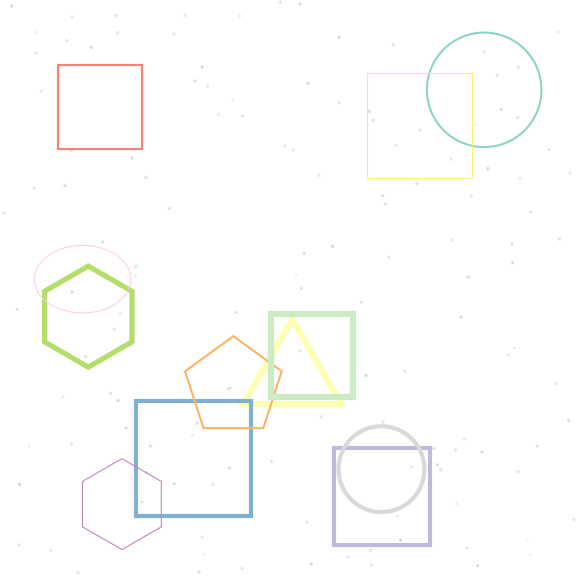[{"shape": "circle", "thickness": 1, "radius": 0.5, "center": [0.838, 0.844]}, {"shape": "triangle", "thickness": 3, "radius": 0.49, "center": [0.506, 0.348]}, {"shape": "square", "thickness": 2, "radius": 0.42, "center": [0.662, 0.139]}, {"shape": "square", "thickness": 1, "radius": 0.37, "center": [0.173, 0.814]}, {"shape": "square", "thickness": 2, "radius": 0.5, "center": [0.335, 0.205]}, {"shape": "pentagon", "thickness": 1, "radius": 0.44, "center": [0.404, 0.329]}, {"shape": "hexagon", "thickness": 2.5, "radius": 0.44, "center": [0.153, 0.451]}, {"shape": "oval", "thickness": 0.5, "radius": 0.42, "center": [0.143, 0.516]}, {"shape": "circle", "thickness": 2, "radius": 0.37, "center": [0.661, 0.187]}, {"shape": "hexagon", "thickness": 0.5, "radius": 0.39, "center": [0.211, 0.126]}, {"shape": "square", "thickness": 3, "radius": 0.36, "center": [0.541, 0.384]}, {"shape": "square", "thickness": 0.5, "radius": 0.45, "center": [0.726, 0.782]}]